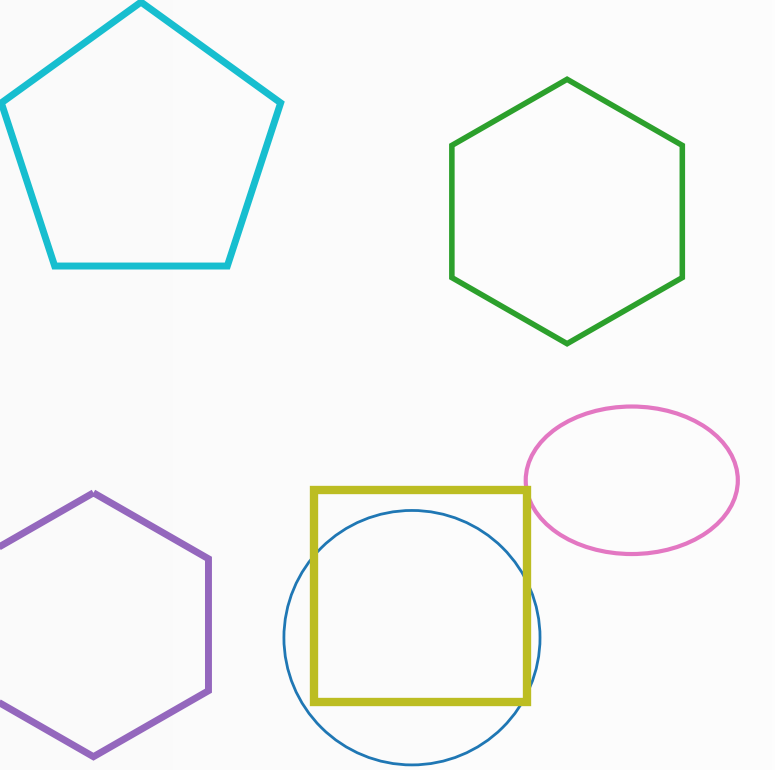[{"shape": "circle", "thickness": 1, "radius": 0.83, "center": [0.532, 0.172]}, {"shape": "hexagon", "thickness": 2, "radius": 0.86, "center": [0.732, 0.725]}, {"shape": "hexagon", "thickness": 2.5, "radius": 0.86, "center": [0.121, 0.189]}, {"shape": "oval", "thickness": 1.5, "radius": 0.68, "center": [0.815, 0.376]}, {"shape": "square", "thickness": 3, "radius": 0.69, "center": [0.542, 0.227]}, {"shape": "pentagon", "thickness": 2.5, "radius": 0.95, "center": [0.182, 0.808]}]